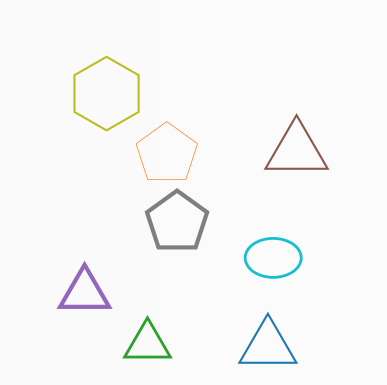[{"shape": "triangle", "thickness": 1.5, "radius": 0.42, "center": [0.691, 0.1]}, {"shape": "pentagon", "thickness": 0.5, "radius": 0.42, "center": [0.43, 0.601]}, {"shape": "triangle", "thickness": 2, "radius": 0.34, "center": [0.381, 0.107]}, {"shape": "triangle", "thickness": 3, "radius": 0.36, "center": [0.218, 0.239]}, {"shape": "triangle", "thickness": 1.5, "radius": 0.46, "center": [0.765, 0.608]}, {"shape": "pentagon", "thickness": 3, "radius": 0.41, "center": [0.457, 0.423]}, {"shape": "hexagon", "thickness": 1.5, "radius": 0.48, "center": [0.275, 0.757]}, {"shape": "oval", "thickness": 2, "radius": 0.36, "center": [0.705, 0.33]}]